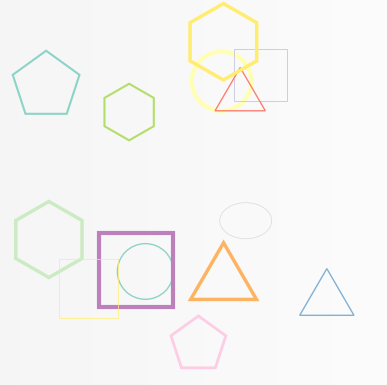[{"shape": "circle", "thickness": 1, "radius": 0.36, "center": [0.375, 0.295]}, {"shape": "pentagon", "thickness": 1.5, "radius": 0.45, "center": [0.119, 0.778]}, {"shape": "circle", "thickness": 3, "radius": 0.38, "center": [0.572, 0.789]}, {"shape": "square", "thickness": 0.5, "radius": 0.34, "center": [0.672, 0.806]}, {"shape": "triangle", "thickness": 1, "radius": 0.37, "center": [0.62, 0.75]}, {"shape": "triangle", "thickness": 1, "radius": 0.4, "center": [0.843, 0.221]}, {"shape": "triangle", "thickness": 2.5, "radius": 0.49, "center": [0.577, 0.271]}, {"shape": "hexagon", "thickness": 1.5, "radius": 0.37, "center": [0.333, 0.709]}, {"shape": "pentagon", "thickness": 2, "radius": 0.37, "center": [0.512, 0.105]}, {"shape": "oval", "thickness": 0.5, "radius": 0.33, "center": [0.634, 0.427]}, {"shape": "square", "thickness": 3, "radius": 0.48, "center": [0.351, 0.299]}, {"shape": "hexagon", "thickness": 2.5, "radius": 0.49, "center": [0.126, 0.378]}, {"shape": "square", "thickness": 0.5, "radius": 0.38, "center": [0.228, 0.251]}, {"shape": "hexagon", "thickness": 2.5, "radius": 0.5, "center": [0.576, 0.892]}]